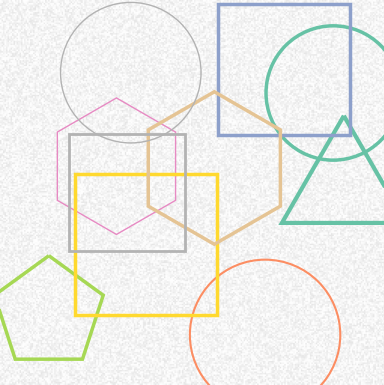[{"shape": "triangle", "thickness": 3, "radius": 0.93, "center": [0.893, 0.514]}, {"shape": "circle", "thickness": 2.5, "radius": 0.87, "center": [0.865, 0.758]}, {"shape": "circle", "thickness": 1.5, "radius": 0.98, "center": [0.689, 0.13]}, {"shape": "square", "thickness": 2.5, "radius": 0.86, "center": [0.738, 0.82]}, {"shape": "hexagon", "thickness": 1, "radius": 0.89, "center": [0.302, 0.568]}, {"shape": "pentagon", "thickness": 2.5, "radius": 0.74, "center": [0.127, 0.187]}, {"shape": "square", "thickness": 2.5, "radius": 0.92, "center": [0.379, 0.365]}, {"shape": "hexagon", "thickness": 2.5, "radius": 0.99, "center": [0.557, 0.564]}, {"shape": "circle", "thickness": 1, "radius": 0.91, "center": [0.34, 0.811]}, {"shape": "square", "thickness": 2, "radius": 0.75, "center": [0.33, 0.5]}]